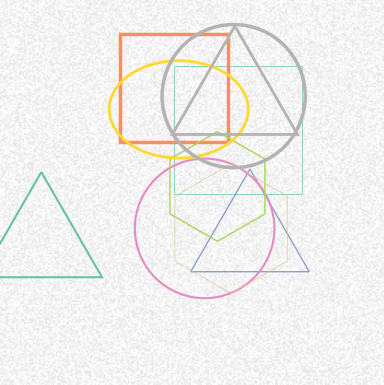[{"shape": "square", "thickness": 0.5, "radius": 0.83, "center": [0.619, 0.662]}, {"shape": "triangle", "thickness": 1.5, "radius": 0.91, "center": [0.107, 0.371]}, {"shape": "square", "thickness": 2.5, "radius": 0.7, "center": [0.451, 0.771]}, {"shape": "triangle", "thickness": 1, "radius": 0.89, "center": [0.649, 0.383]}, {"shape": "circle", "thickness": 1.5, "radius": 0.91, "center": [0.532, 0.407]}, {"shape": "hexagon", "thickness": 1, "radius": 0.71, "center": [0.565, 0.516]}, {"shape": "oval", "thickness": 2, "radius": 0.9, "center": [0.464, 0.716]}, {"shape": "hexagon", "thickness": 0.5, "radius": 0.84, "center": [0.6, 0.406]}, {"shape": "triangle", "thickness": 2, "radius": 0.94, "center": [0.61, 0.745]}, {"shape": "circle", "thickness": 2.5, "radius": 0.93, "center": [0.607, 0.75]}]